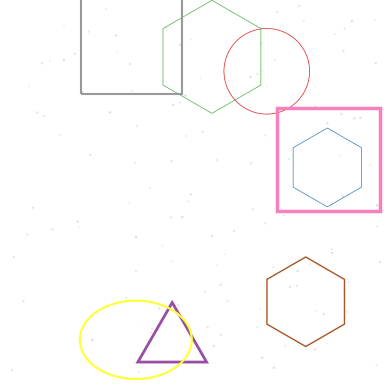[{"shape": "circle", "thickness": 0.5, "radius": 0.56, "center": [0.693, 0.815]}, {"shape": "hexagon", "thickness": 0.5, "radius": 0.51, "center": [0.85, 0.565]}, {"shape": "hexagon", "thickness": 0.5, "radius": 0.73, "center": [0.55, 0.852]}, {"shape": "triangle", "thickness": 2, "radius": 0.52, "center": [0.447, 0.111]}, {"shape": "oval", "thickness": 1.5, "radius": 0.73, "center": [0.353, 0.117]}, {"shape": "hexagon", "thickness": 1, "radius": 0.58, "center": [0.794, 0.216]}, {"shape": "square", "thickness": 2.5, "radius": 0.67, "center": [0.854, 0.586]}, {"shape": "square", "thickness": 1.5, "radius": 0.65, "center": [0.341, 0.888]}]